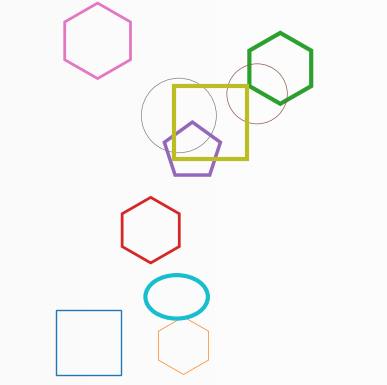[{"shape": "square", "thickness": 1, "radius": 0.42, "center": [0.229, 0.111]}, {"shape": "hexagon", "thickness": 0.5, "radius": 0.37, "center": [0.474, 0.102]}, {"shape": "hexagon", "thickness": 3, "radius": 0.46, "center": [0.723, 0.822]}, {"shape": "hexagon", "thickness": 2, "radius": 0.43, "center": [0.389, 0.402]}, {"shape": "pentagon", "thickness": 2.5, "radius": 0.38, "center": [0.496, 0.607]}, {"shape": "circle", "thickness": 0.5, "radius": 0.39, "center": [0.663, 0.756]}, {"shape": "hexagon", "thickness": 2, "radius": 0.49, "center": [0.252, 0.894]}, {"shape": "circle", "thickness": 0.5, "radius": 0.48, "center": [0.461, 0.7]}, {"shape": "square", "thickness": 3, "radius": 0.47, "center": [0.543, 0.682]}, {"shape": "oval", "thickness": 3, "radius": 0.4, "center": [0.456, 0.229]}]